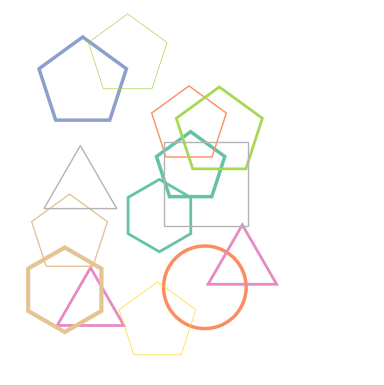[{"shape": "hexagon", "thickness": 2, "radius": 0.47, "center": [0.414, 0.44]}, {"shape": "pentagon", "thickness": 2.5, "radius": 0.47, "center": [0.495, 0.565]}, {"shape": "pentagon", "thickness": 1, "radius": 0.51, "center": [0.491, 0.675]}, {"shape": "circle", "thickness": 2.5, "radius": 0.54, "center": [0.532, 0.254]}, {"shape": "pentagon", "thickness": 2.5, "radius": 0.6, "center": [0.215, 0.785]}, {"shape": "triangle", "thickness": 2, "radius": 0.51, "center": [0.63, 0.313]}, {"shape": "triangle", "thickness": 2, "radius": 0.5, "center": [0.235, 0.205]}, {"shape": "pentagon", "thickness": 2, "radius": 0.59, "center": [0.57, 0.657]}, {"shape": "pentagon", "thickness": 0.5, "radius": 0.54, "center": [0.332, 0.856]}, {"shape": "pentagon", "thickness": 0.5, "radius": 0.52, "center": [0.409, 0.163]}, {"shape": "pentagon", "thickness": 1, "radius": 0.52, "center": [0.181, 0.392]}, {"shape": "hexagon", "thickness": 3, "radius": 0.55, "center": [0.168, 0.247]}, {"shape": "square", "thickness": 1, "radius": 0.55, "center": [0.535, 0.522]}, {"shape": "triangle", "thickness": 1, "radius": 0.55, "center": [0.209, 0.513]}]